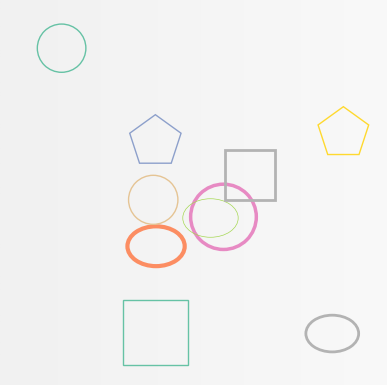[{"shape": "square", "thickness": 1, "radius": 0.42, "center": [0.401, 0.136]}, {"shape": "circle", "thickness": 1, "radius": 0.31, "center": [0.159, 0.875]}, {"shape": "oval", "thickness": 3, "radius": 0.37, "center": [0.403, 0.36]}, {"shape": "pentagon", "thickness": 1, "radius": 0.35, "center": [0.401, 0.632]}, {"shape": "circle", "thickness": 2.5, "radius": 0.42, "center": [0.577, 0.437]}, {"shape": "oval", "thickness": 0.5, "radius": 0.36, "center": [0.543, 0.434]}, {"shape": "pentagon", "thickness": 1, "radius": 0.34, "center": [0.886, 0.654]}, {"shape": "circle", "thickness": 1, "radius": 0.32, "center": [0.395, 0.481]}, {"shape": "square", "thickness": 2, "radius": 0.33, "center": [0.645, 0.545]}, {"shape": "oval", "thickness": 2, "radius": 0.34, "center": [0.857, 0.134]}]